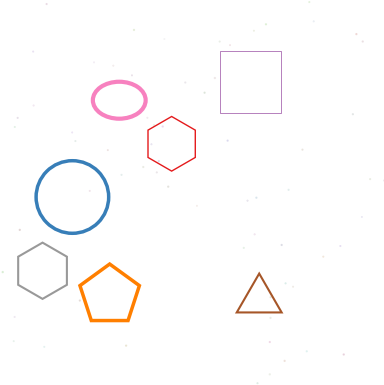[{"shape": "hexagon", "thickness": 1, "radius": 0.35, "center": [0.446, 0.627]}, {"shape": "circle", "thickness": 2.5, "radius": 0.47, "center": [0.188, 0.488]}, {"shape": "square", "thickness": 0.5, "radius": 0.4, "center": [0.65, 0.787]}, {"shape": "pentagon", "thickness": 2.5, "radius": 0.41, "center": [0.285, 0.233]}, {"shape": "triangle", "thickness": 1.5, "radius": 0.34, "center": [0.673, 0.222]}, {"shape": "oval", "thickness": 3, "radius": 0.34, "center": [0.31, 0.74]}, {"shape": "hexagon", "thickness": 1.5, "radius": 0.37, "center": [0.11, 0.297]}]